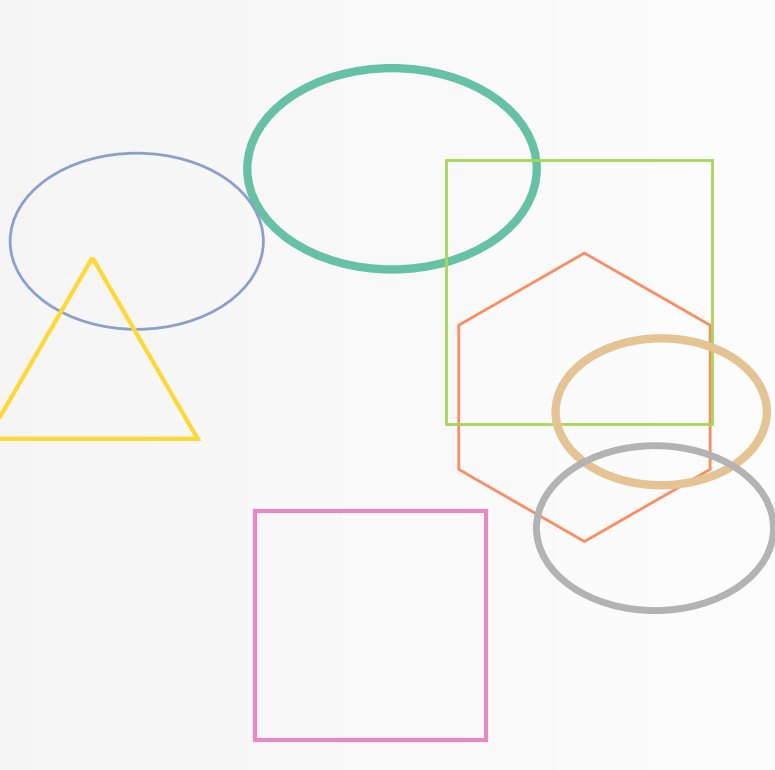[{"shape": "oval", "thickness": 3, "radius": 0.93, "center": [0.506, 0.781]}, {"shape": "hexagon", "thickness": 1, "radius": 0.94, "center": [0.754, 0.484]}, {"shape": "oval", "thickness": 1, "radius": 0.82, "center": [0.176, 0.687]}, {"shape": "square", "thickness": 1.5, "radius": 0.74, "center": [0.478, 0.188]}, {"shape": "square", "thickness": 1, "radius": 0.86, "center": [0.747, 0.62]}, {"shape": "triangle", "thickness": 1.5, "radius": 0.78, "center": [0.119, 0.508]}, {"shape": "oval", "thickness": 3, "radius": 0.68, "center": [0.853, 0.465]}, {"shape": "oval", "thickness": 2.5, "radius": 0.76, "center": [0.845, 0.314]}]